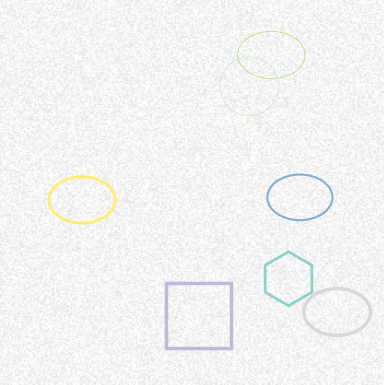[{"shape": "hexagon", "thickness": 2, "radius": 0.35, "center": [0.749, 0.276]}, {"shape": "square", "thickness": 2.5, "radius": 0.42, "center": [0.517, 0.18]}, {"shape": "oval", "thickness": 1.5, "radius": 0.42, "center": [0.779, 0.487]}, {"shape": "oval", "thickness": 0.5, "radius": 0.44, "center": [0.705, 0.857]}, {"shape": "oval", "thickness": 2.5, "radius": 0.43, "center": [0.876, 0.19]}, {"shape": "circle", "thickness": 0.5, "radius": 0.38, "center": [0.647, 0.776]}, {"shape": "oval", "thickness": 2, "radius": 0.43, "center": [0.213, 0.481]}]